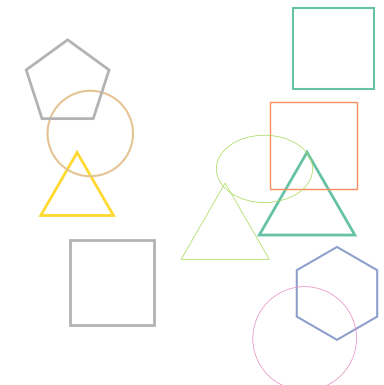[{"shape": "square", "thickness": 1.5, "radius": 0.53, "center": [0.867, 0.875]}, {"shape": "triangle", "thickness": 2, "radius": 0.72, "center": [0.798, 0.461]}, {"shape": "square", "thickness": 1, "radius": 0.56, "center": [0.814, 0.621]}, {"shape": "hexagon", "thickness": 1.5, "radius": 0.6, "center": [0.875, 0.238]}, {"shape": "circle", "thickness": 0.5, "radius": 0.67, "center": [0.791, 0.121]}, {"shape": "oval", "thickness": 0.5, "radius": 0.63, "center": [0.687, 0.561]}, {"shape": "triangle", "thickness": 0.5, "radius": 0.66, "center": [0.585, 0.393]}, {"shape": "triangle", "thickness": 2, "radius": 0.55, "center": [0.2, 0.495]}, {"shape": "circle", "thickness": 1.5, "radius": 0.56, "center": [0.234, 0.653]}, {"shape": "square", "thickness": 2, "radius": 0.55, "center": [0.291, 0.266]}, {"shape": "pentagon", "thickness": 2, "radius": 0.57, "center": [0.176, 0.783]}]